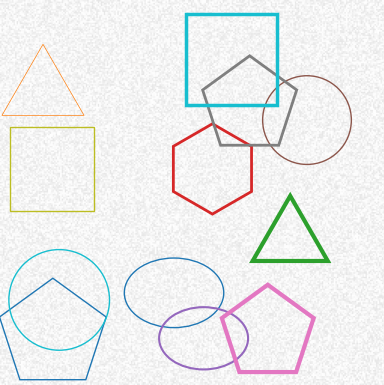[{"shape": "pentagon", "thickness": 1, "radius": 0.73, "center": [0.137, 0.132]}, {"shape": "oval", "thickness": 1, "radius": 0.65, "center": [0.452, 0.239]}, {"shape": "triangle", "thickness": 0.5, "radius": 0.62, "center": [0.112, 0.762]}, {"shape": "triangle", "thickness": 3, "radius": 0.56, "center": [0.754, 0.378]}, {"shape": "hexagon", "thickness": 2, "radius": 0.59, "center": [0.552, 0.561]}, {"shape": "oval", "thickness": 1.5, "radius": 0.58, "center": [0.529, 0.121]}, {"shape": "circle", "thickness": 1, "radius": 0.58, "center": [0.797, 0.688]}, {"shape": "pentagon", "thickness": 3, "radius": 0.63, "center": [0.695, 0.135]}, {"shape": "pentagon", "thickness": 2, "radius": 0.64, "center": [0.648, 0.727]}, {"shape": "square", "thickness": 1, "radius": 0.55, "center": [0.135, 0.561]}, {"shape": "square", "thickness": 2.5, "radius": 0.59, "center": [0.602, 0.845]}, {"shape": "circle", "thickness": 1, "radius": 0.65, "center": [0.154, 0.221]}]